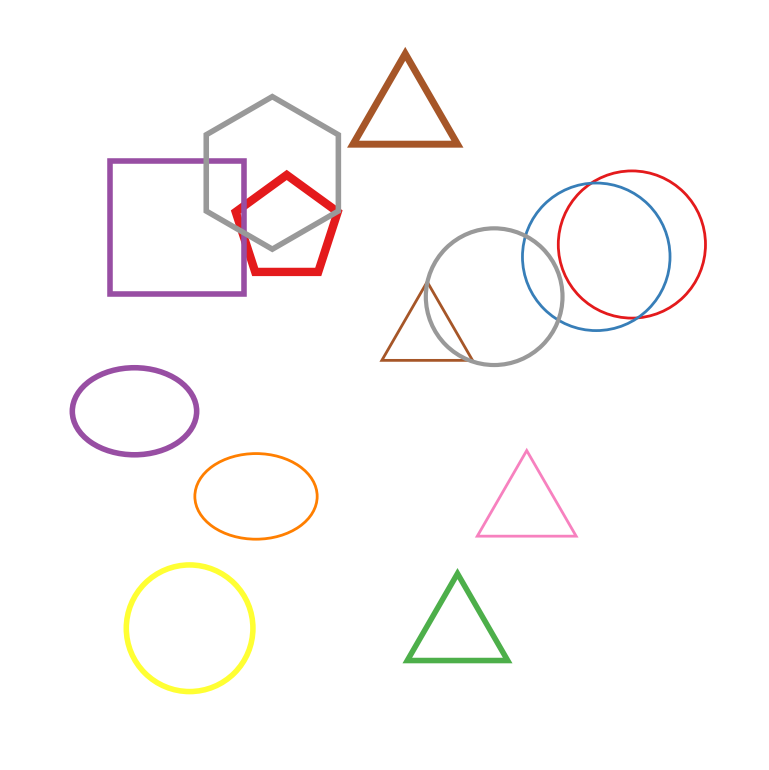[{"shape": "circle", "thickness": 1, "radius": 0.48, "center": [0.821, 0.682]}, {"shape": "pentagon", "thickness": 3, "radius": 0.35, "center": [0.372, 0.703]}, {"shape": "circle", "thickness": 1, "radius": 0.48, "center": [0.774, 0.666]}, {"shape": "triangle", "thickness": 2, "radius": 0.38, "center": [0.594, 0.18]}, {"shape": "square", "thickness": 2, "radius": 0.43, "center": [0.23, 0.704]}, {"shape": "oval", "thickness": 2, "radius": 0.4, "center": [0.175, 0.466]}, {"shape": "oval", "thickness": 1, "radius": 0.4, "center": [0.332, 0.355]}, {"shape": "circle", "thickness": 2, "radius": 0.41, "center": [0.246, 0.184]}, {"shape": "triangle", "thickness": 1, "radius": 0.34, "center": [0.555, 0.566]}, {"shape": "triangle", "thickness": 2.5, "radius": 0.39, "center": [0.526, 0.852]}, {"shape": "triangle", "thickness": 1, "radius": 0.37, "center": [0.684, 0.341]}, {"shape": "circle", "thickness": 1.5, "radius": 0.44, "center": [0.642, 0.615]}, {"shape": "hexagon", "thickness": 2, "radius": 0.5, "center": [0.354, 0.775]}]